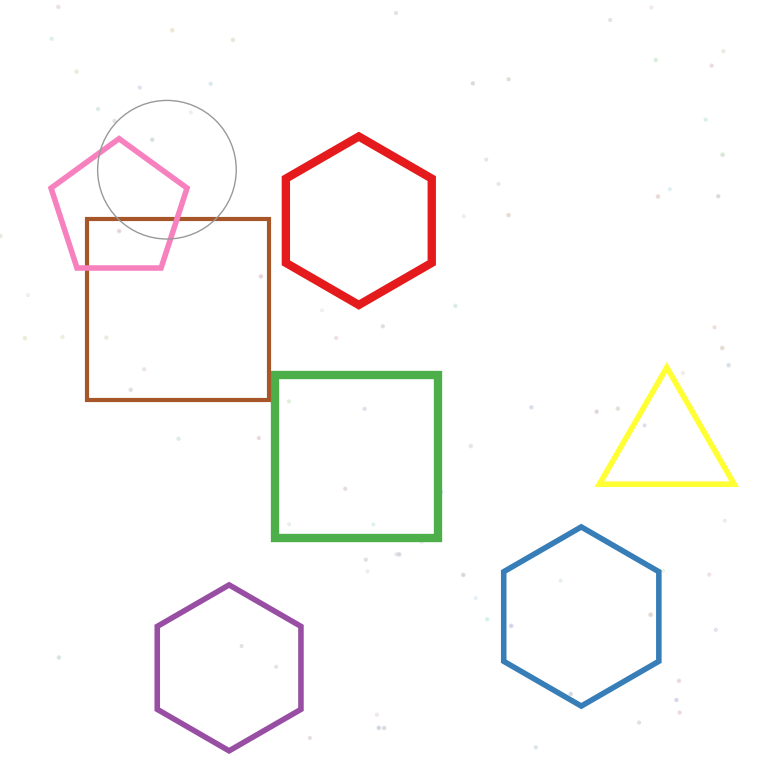[{"shape": "hexagon", "thickness": 3, "radius": 0.55, "center": [0.466, 0.713]}, {"shape": "hexagon", "thickness": 2, "radius": 0.58, "center": [0.755, 0.199]}, {"shape": "square", "thickness": 3, "radius": 0.53, "center": [0.463, 0.407]}, {"shape": "hexagon", "thickness": 2, "radius": 0.54, "center": [0.298, 0.133]}, {"shape": "triangle", "thickness": 2, "radius": 0.51, "center": [0.866, 0.422]}, {"shape": "square", "thickness": 1.5, "radius": 0.59, "center": [0.231, 0.598]}, {"shape": "pentagon", "thickness": 2, "radius": 0.46, "center": [0.155, 0.727]}, {"shape": "circle", "thickness": 0.5, "radius": 0.45, "center": [0.217, 0.78]}]